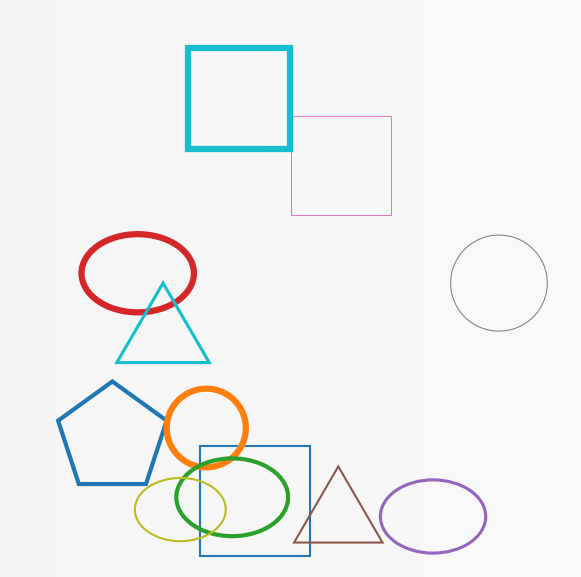[{"shape": "square", "thickness": 1, "radius": 0.47, "center": [0.438, 0.132]}, {"shape": "pentagon", "thickness": 2, "radius": 0.49, "center": [0.193, 0.24]}, {"shape": "circle", "thickness": 3, "radius": 0.34, "center": [0.355, 0.258]}, {"shape": "oval", "thickness": 2, "radius": 0.48, "center": [0.4, 0.138]}, {"shape": "oval", "thickness": 3, "radius": 0.48, "center": [0.237, 0.526]}, {"shape": "oval", "thickness": 1.5, "radius": 0.45, "center": [0.745, 0.105]}, {"shape": "triangle", "thickness": 1, "radius": 0.44, "center": [0.582, 0.104]}, {"shape": "square", "thickness": 0.5, "radius": 0.43, "center": [0.587, 0.712]}, {"shape": "circle", "thickness": 0.5, "radius": 0.42, "center": [0.858, 0.509]}, {"shape": "oval", "thickness": 1, "radius": 0.39, "center": [0.31, 0.117]}, {"shape": "triangle", "thickness": 1.5, "radius": 0.46, "center": [0.281, 0.417]}, {"shape": "square", "thickness": 3, "radius": 0.44, "center": [0.411, 0.829]}]